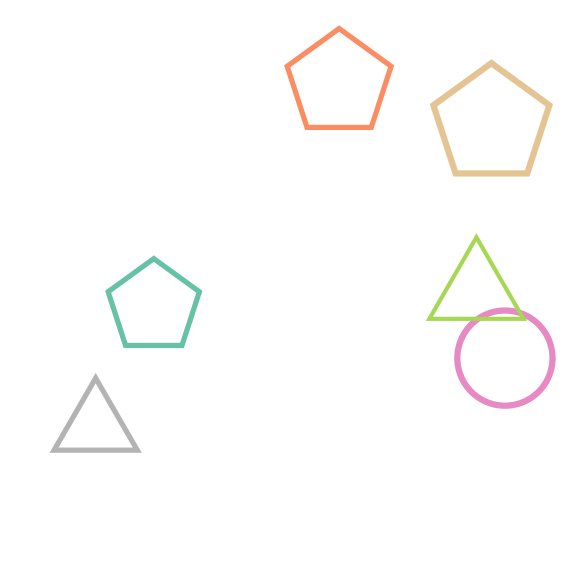[{"shape": "pentagon", "thickness": 2.5, "radius": 0.42, "center": [0.266, 0.468]}, {"shape": "pentagon", "thickness": 2.5, "radius": 0.47, "center": [0.587, 0.855]}, {"shape": "circle", "thickness": 3, "radius": 0.41, "center": [0.874, 0.379]}, {"shape": "triangle", "thickness": 2, "radius": 0.47, "center": [0.825, 0.494]}, {"shape": "pentagon", "thickness": 3, "radius": 0.53, "center": [0.851, 0.784]}, {"shape": "triangle", "thickness": 2.5, "radius": 0.42, "center": [0.166, 0.261]}]